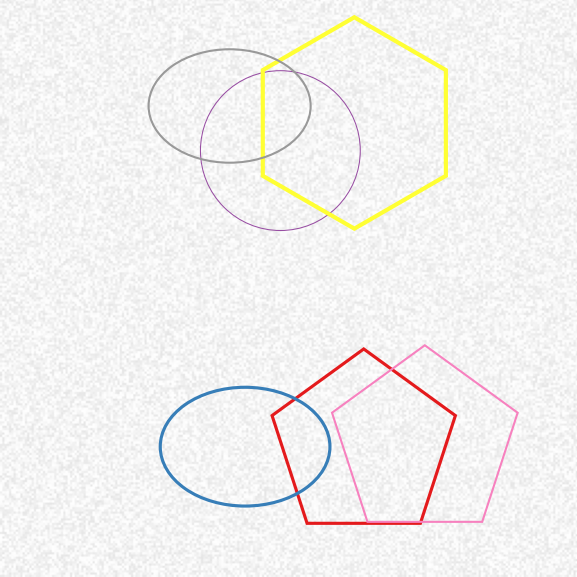[{"shape": "pentagon", "thickness": 1.5, "radius": 0.83, "center": [0.63, 0.228]}, {"shape": "oval", "thickness": 1.5, "radius": 0.73, "center": [0.424, 0.226]}, {"shape": "circle", "thickness": 0.5, "radius": 0.69, "center": [0.485, 0.738]}, {"shape": "hexagon", "thickness": 2, "radius": 0.92, "center": [0.614, 0.786]}, {"shape": "pentagon", "thickness": 1, "radius": 0.85, "center": [0.736, 0.232]}, {"shape": "oval", "thickness": 1, "radius": 0.7, "center": [0.398, 0.816]}]